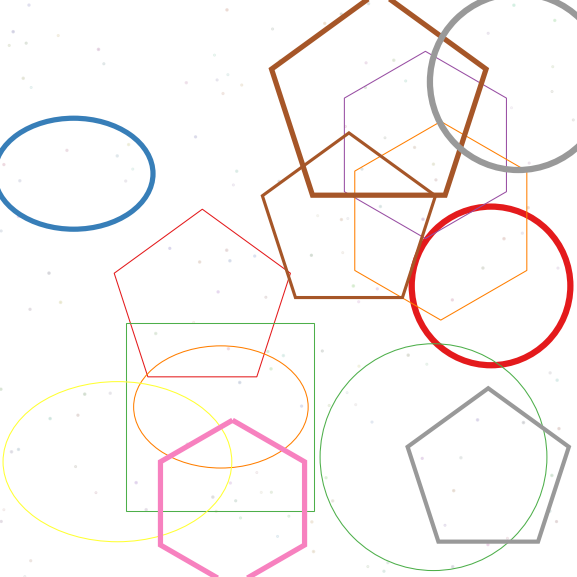[{"shape": "pentagon", "thickness": 0.5, "radius": 0.8, "center": [0.35, 0.476]}, {"shape": "circle", "thickness": 3, "radius": 0.69, "center": [0.85, 0.504]}, {"shape": "oval", "thickness": 2.5, "radius": 0.69, "center": [0.128, 0.698]}, {"shape": "circle", "thickness": 0.5, "radius": 0.98, "center": [0.751, 0.208]}, {"shape": "square", "thickness": 0.5, "radius": 0.81, "center": [0.382, 0.276]}, {"shape": "hexagon", "thickness": 0.5, "radius": 0.81, "center": [0.737, 0.748]}, {"shape": "oval", "thickness": 0.5, "radius": 0.76, "center": [0.383, 0.294]}, {"shape": "hexagon", "thickness": 0.5, "radius": 0.86, "center": [0.763, 0.617]}, {"shape": "oval", "thickness": 0.5, "radius": 0.99, "center": [0.203, 0.2]}, {"shape": "pentagon", "thickness": 2.5, "radius": 0.98, "center": [0.656, 0.819]}, {"shape": "pentagon", "thickness": 1.5, "radius": 0.79, "center": [0.604, 0.611]}, {"shape": "hexagon", "thickness": 2.5, "radius": 0.72, "center": [0.403, 0.127]}, {"shape": "circle", "thickness": 3, "radius": 0.76, "center": [0.897, 0.858]}, {"shape": "pentagon", "thickness": 2, "radius": 0.73, "center": [0.845, 0.18]}]